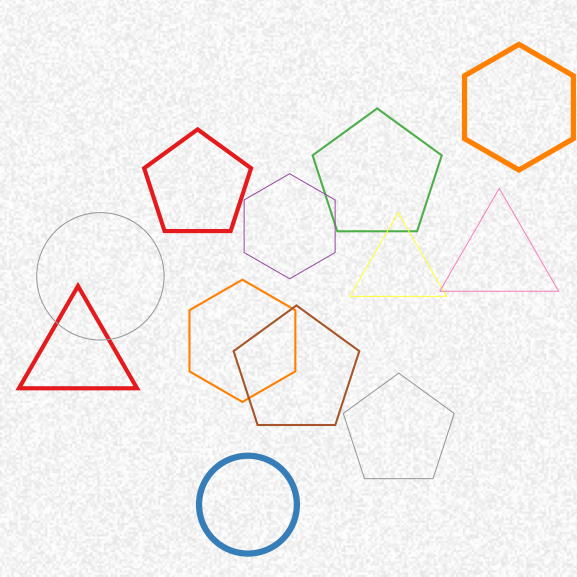[{"shape": "pentagon", "thickness": 2, "radius": 0.49, "center": [0.342, 0.678]}, {"shape": "triangle", "thickness": 2, "radius": 0.59, "center": [0.135, 0.386]}, {"shape": "circle", "thickness": 3, "radius": 0.42, "center": [0.429, 0.125]}, {"shape": "pentagon", "thickness": 1, "radius": 0.59, "center": [0.653, 0.694]}, {"shape": "hexagon", "thickness": 0.5, "radius": 0.45, "center": [0.502, 0.607]}, {"shape": "hexagon", "thickness": 1, "radius": 0.53, "center": [0.42, 0.409]}, {"shape": "hexagon", "thickness": 2.5, "radius": 0.54, "center": [0.899, 0.813]}, {"shape": "triangle", "thickness": 0.5, "radius": 0.48, "center": [0.689, 0.534]}, {"shape": "pentagon", "thickness": 1, "radius": 0.57, "center": [0.513, 0.356]}, {"shape": "triangle", "thickness": 0.5, "radius": 0.59, "center": [0.864, 0.554]}, {"shape": "pentagon", "thickness": 0.5, "radius": 0.51, "center": [0.69, 0.252]}, {"shape": "circle", "thickness": 0.5, "radius": 0.55, "center": [0.174, 0.521]}]